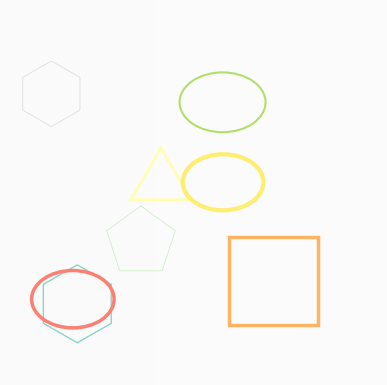[{"shape": "hexagon", "thickness": 1, "radius": 0.51, "center": [0.199, 0.211]}, {"shape": "triangle", "thickness": 2, "radius": 0.45, "center": [0.415, 0.526]}, {"shape": "oval", "thickness": 2.5, "radius": 0.53, "center": [0.188, 0.223]}, {"shape": "square", "thickness": 2.5, "radius": 0.58, "center": [0.706, 0.27]}, {"shape": "oval", "thickness": 1.5, "radius": 0.55, "center": [0.574, 0.734]}, {"shape": "hexagon", "thickness": 0.5, "radius": 0.43, "center": [0.133, 0.756]}, {"shape": "pentagon", "thickness": 0.5, "radius": 0.47, "center": [0.364, 0.372]}, {"shape": "oval", "thickness": 3, "radius": 0.52, "center": [0.576, 0.527]}]